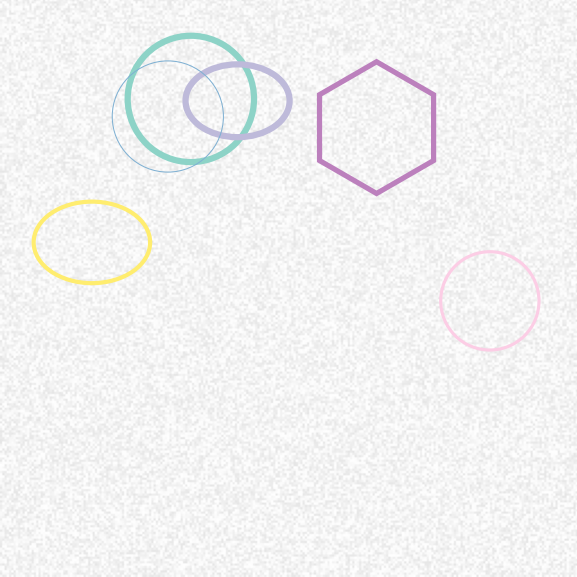[{"shape": "circle", "thickness": 3, "radius": 0.55, "center": [0.33, 0.828]}, {"shape": "oval", "thickness": 3, "radius": 0.45, "center": [0.411, 0.825]}, {"shape": "circle", "thickness": 0.5, "radius": 0.48, "center": [0.291, 0.797]}, {"shape": "circle", "thickness": 1.5, "radius": 0.43, "center": [0.848, 0.478]}, {"shape": "hexagon", "thickness": 2.5, "radius": 0.57, "center": [0.652, 0.778]}, {"shape": "oval", "thickness": 2, "radius": 0.5, "center": [0.159, 0.579]}]